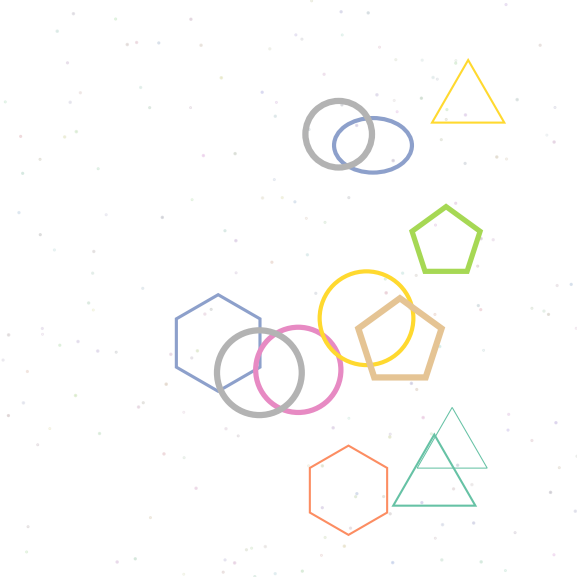[{"shape": "triangle", "thickness": 1, "radius": 0.41, "center": [0.752, 0.165]}, {"shape": "triangle", "thickness": 0.5, "radius": 0.35, "center": [0.783, 0.224]}, {"shape": "hexagon", "thickness": 1, "radius": 0.39, "center": [0.603, 0.15]}, {"shape": "oval", "thickness": 2, "radius": 0.34, "center": [0.646, 0.747]}, {"shape": "hexagon", "thickness": 1.5, "radius": 0.42, "center": [0.378, 0.405]}, {"shape": "circle", "thickness": 2.5, "radius": 0.37, "center": [0.517, 0.359]}, {"shape": "pentagon", "thickness": 2.5, "radius": 0.31, "center": [0.772, 0.579]}, {"shape": "circle", "thickness": 2, "radius": 0.41, "center": [0.635, 0.448]}, {"shape": "triangle", "thickness": 1, "radius": 0.36, "center": [0.811, 0.823]}, {"shape": "pentagon", "thickness": 3, "radius": 0.38, "center": [0.693, 0.407]}, {"shape": "circle", "thickness": 3, "radius": 0.37, "center": [0.449, 0.354]}, {"shape": "circle", "thickness": 3, "radius": 0.29, "center": [0.586, 0.767]}]